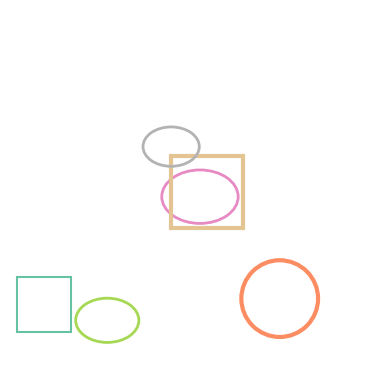[{"shape": "square", "thickness": 1.5, "radius": 0.35, "center": [0.115, 0.21]}, {"shape": "circle", "thickness": 3, "radius": 0.5, "center": [0.727, 0.224]}, {"shape": "oval", "thickness": 2, "radius": 0.5, "center": [0.519, 0.489]}, {"shape": "oval", "thickness": 2, "radius": 0.41, "center": [0.279, 0.168]}, {"shape": "square", "thickness": 3, "radius": 0.47, "center": [0.538, 0.502]}, {"shape": "oval", "thickness": 2, "radius": 0.37, "center": [0.445, 0.619]}]